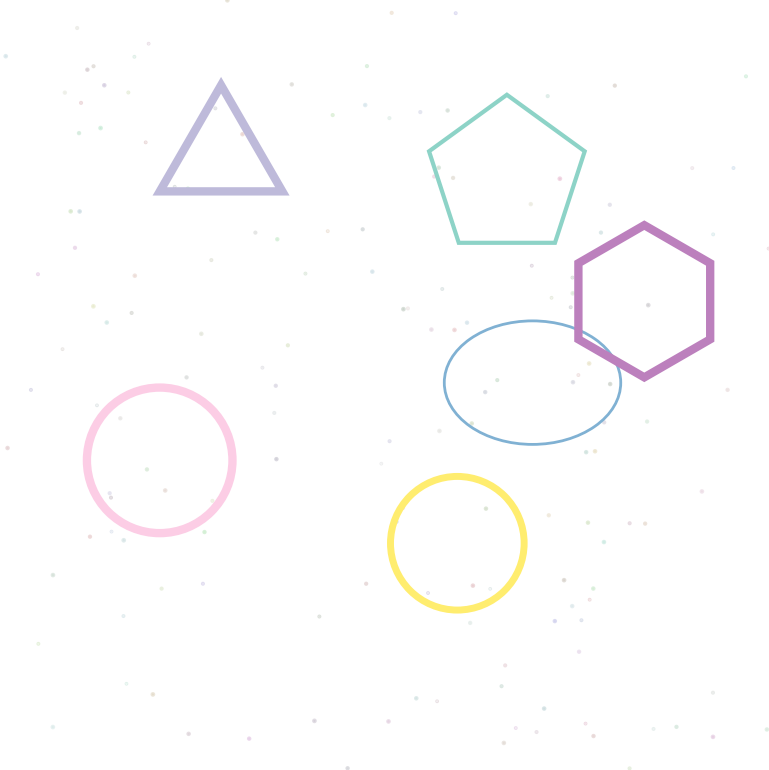[{"shape": "pentagon", "thickness": 1.5, "radius": 0.53, "center": [0.658, 0.771]}, {"shape": "triangle", "thickness": 3, "radius": 0.46, "center": [0.287, 0.797]}, {"shape": "oval", "thickness": 1, "radius": 0.57, "center": [0.692, 0.503]}, {"shape": "circle", "thickness": 3, "radius": 0.47, "center": [0.207, 0.402]}, {"shape": "hexagon", "thickness": 3, "radius": 0.49, "center": [0.837, 0.609]}, {"shape": "circle", "thickness": 2.5, "radius": 0.43, "center": [0.594, 0.294]}]